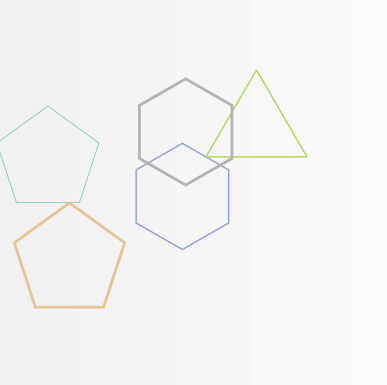[{"shape": "pentagon", "thickness": 0.5, "radius": 0.69, "center": [0.124, 0.586]}, {"shape": "hexagon", "thickness": 1, "radius": 0.69, "center": [0.471, 0.49]}, {"shape": "triangle", "thickness": 1, "radius": 0.75, "center": [0.662, 0.668]}, {"shape": "pentagon", "thickness": 2, "radius": 0.75, "center": [0.179, 0.323]}, {"shape": "hexagon", "thickness": 2, "radius": 0.69, "center": [0.479, 0.657]}]